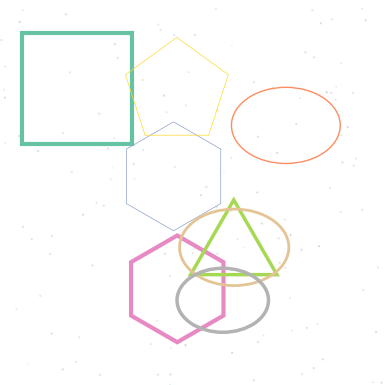[{"shape": "square", "thickness": 3, "radius": 0.72, "center": [0.2, 0.77]}, {"shape": "oval", "thickness": 1, "radius": 0.71, "center": [0.742, 0.674]}, {"shape": "hexagon", "thickness": 0.5, "radius": 0.71, "center": [0.451, 0.542]}, {"shape": "hexagon", "thickness": 3, "radius": 0.69, "center": [0.46, 0.25]}, {"shape": "triangle", "thickness": 2.5, "radius": 0.65, "center": [0.607, 0.351]}, {"shape": "pentagon", "thickness": 0.5, "radius": 0.7, "center": [0.459, 0.762]}, {"shape": "oval", "thickness": 2, "radius": 0.71, "center": [0.608, 0.358]}, {"shape": "oval", "thickness": 2.5, "radius": 0.59, "center": [0.579, 0.22]}]